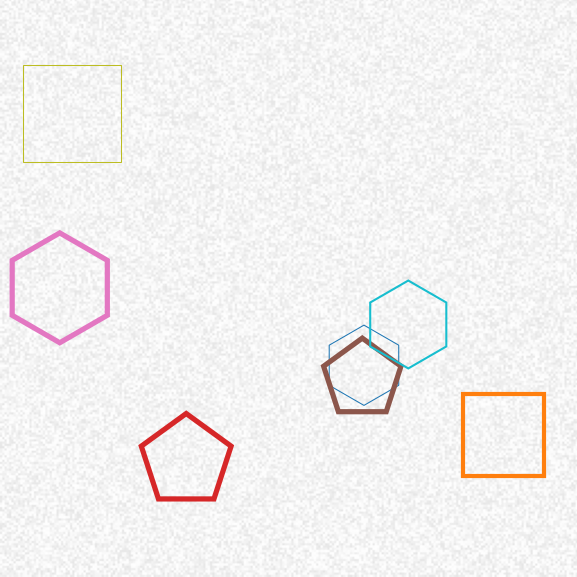[{"shape": "hexagon", "thickness": 0.5, "radius": 0.35, "center": [0.63, 0.367]}, {"shape": "square", "thickness": 2, "radius": 0.35, "center": [0.872, 0.246]}, {"shape": "pentagon", "thickness": 2.5, "radius": 0.41, "center": [0.322, 0.201]}, {"shape": "pentagon", "thickness": 2.5, "radius": 0.35, "center": [0.627, 0.343]}, {"shape": "hexagon", "thickness": 2.5, "radius": 0.48, "center": [0.103, 0.501]}, {"shape": "square", "thickness": 0.5, "radius": 0.42, "center": [0.125, 0.803]}, {"shape": "hexagon", "thickness": 1, "radius": 0.38, "center": [0.707, 0.437]}]